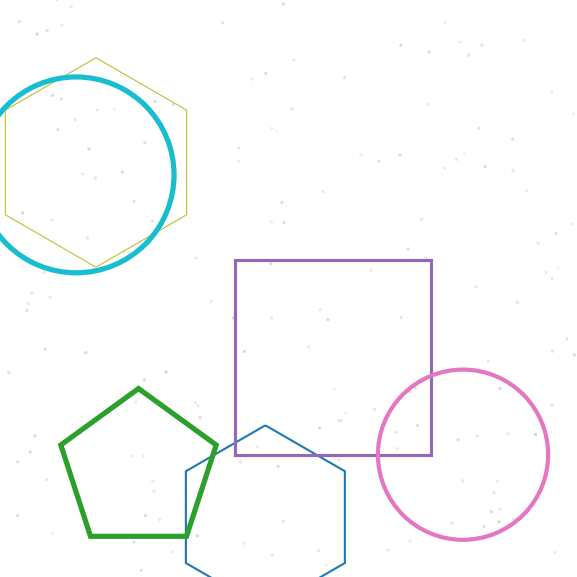[{"shape": "hexagon", "thickness": 1, "radius": 0.79, "center": [0.46, 0.104]}, {"shape": "pentagon", "thickness": 2.5, "radius": 0.71, "center": [0.24, 0.185]}, {"shape": "square", "thickness": 1.5, "radius": 0.85, "center": [0.576, 0.38]}, {"shape": "circle", "thickness": 2, "radius": 0.74, "center": [0.802, 0.212]}, {"shape": "hexagon", "thickness": 0.5, "radius": 0.91, "center": [0.166, 0.718]}, {"shape": "circle", "thickness": 2.5, "radius": 0.85, "center": [0.132, 0.696]}]